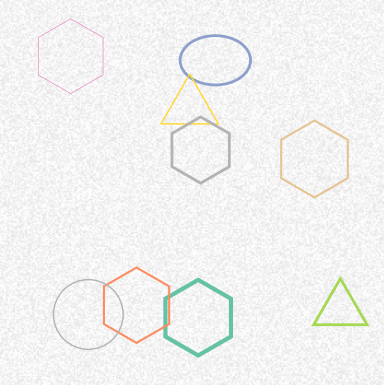[{"shape": "hexagon", "thickness": 3, "radius": 0.49, "center": [0.515, 0.175]}, {"shape": "hexagon", "thickness": 1.5, "radius": 0.49, "center": [0.355, 0.207]}, {"shape": "oval", "thickness": 2, "radius": 0.46, "center": [0.559, 0.843]}, {"shape": "hexagon", "thickness": 0.5, "radius": 0.49, "center": [0.184, 0.854]}, {"shape": "triangle", "thickness": 2, "radius": 0.4, "center": [0.884, 0.197]}, {"shape": "triangle", "thickness": 1, "radius": 0.43, "center": [0.493, 0.721]}, {"shape": "hexagon", "thickness": 1.5, "radius": 0.5, "center": [0.817, 0.587]}, {"shape": "hexagon", "thickness": 2, "radius": 0.43, "center": [0.521, 0.61]}, {"shape": "circle", "thickness": 1, "radius": 0.45, "center": [0.229, 0.183]}]